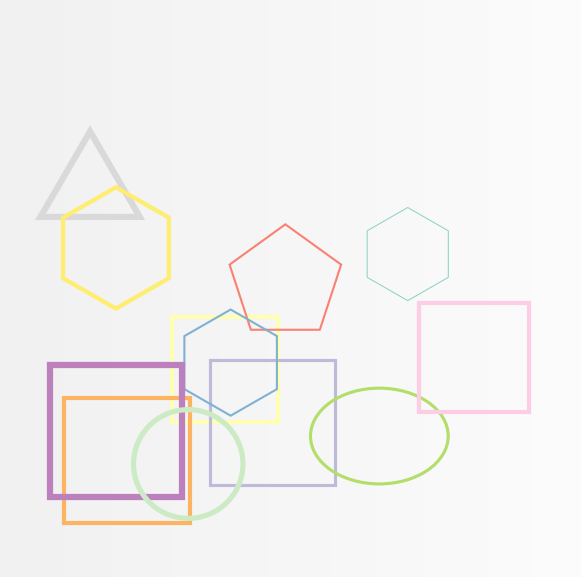[{"shape": "hexagon", "thickness": 0.5, "radius": 0.4, "center": [0.701, 0.559]}, {"shape": "square", "thickness": 2, "radius": 0.45, "center": [0.387, 0.359]}, {"shape": "square", "thickness": 1.5, "radius": 0.54, "center": [0.469, 0.268]}, {"shape": "pentagon", "thickness": 1, "radius": 0.5, "center": [0.491, 0.51]}, {"shape": "hexagon", "thickness": 1, "radius": 0.46, "center": [0.397, 0.371]}, {"shape": "square", "thickness": 2, "radius": 0.54, "center": [0.219, 0.202]}, {"shape": "oval", "thickness": 1.5, "radius": 0.59, "center": [0.653, 0.244]}, {"shape": "square", "thickness": 2, "radius": 0.47, "center": [0.816, 0.38]}, {"shape": "triangle", "thickness": 3, "radius": 0.49, "center": [0.155, 0.673]}, {"shape": "square", "thickness": 3, "radius": 0.57, "center": [0.2, 0.253]}, {"shape": "circle", "thickness": 2.5, "radius": 0.47, "center": [0.324, 0.196]}, {"shape": "hexagon", "thickness": 2, "radius": 0.52, "center": [0.199, 0.57]}]